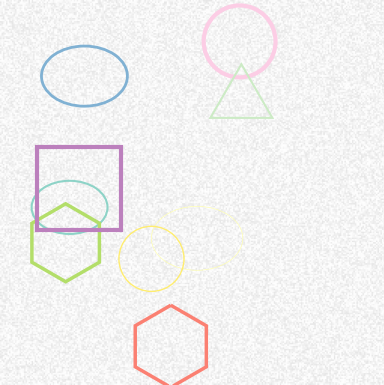[{"shape": "oval", "thickness": 1.5, "radius": 0.49, "center": [0.181, 0.461]}, {"shape": "oval", "thickness": 0.5, "radius": 0.59, "center": [0.512, 0.381]}, {"shape": "hexagon", "thickness": 2.5, "radius": 0.53, "center": [0.444, 0.101]}, {"shape": "oval", "thickness": 2, "radius": 0.56, "center": [0.219, 0.802]}, {"shape": "hexagon", "thickness": 2.5, "radius": 0.51, "center": [0.171, 0.369]}, {"shape": "circle", "thickness": 3, "radius": 0.47, "center": [0.622, 0.893]}, {"shape": "square", "thickness": 3, "radius": 0.54, "center": [0.205, 0.51]}, {"shape": "triangle", "thickness": 1.5, "radius": 0.46, "center": [0.627, 0.74]}, {"shape": "circle", "thickness": 1, "radius": 0.42, "center": [0.393, 0.328]}]